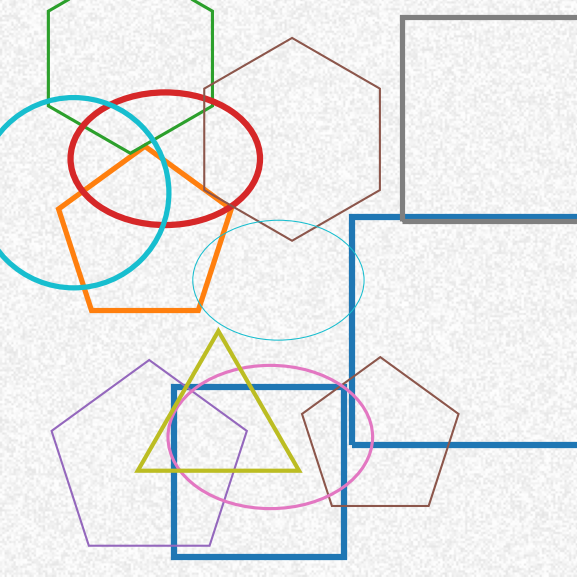[{"shape": "square", "thickness": 3, "radius": 0.99, "center": [0.808, 0.426]}, {"shape": "square", "thickness": 3, "radius": 0.73, "center": [0.448, 0.181]}, {"shape": "pentagon", "thickness": 2.5, "radius": 0.79, "center": [0.251, 0.589]}, {"shape": "hexagon", "thickness": 1.5, "radius": 0.82, "center": [0.226, 0.898]}, {"shape": "oval", "thickness": 3, "radius": 0.82, "center": [0.286, 0.724]}, {"shape": "pentagon", "thickness": 1, "radius": 0.89, "center": [0.258, 0.198]}, {"shape": "pentagon", "thickness": 1, "radius": 0.71, "center": [0.658, 0.238]}, {"shape": "hexagon", "thickness": 1, "radius": 0.88, "center": [0.506, 0.758]}, {"shape": "oval", "thickness": 1.5, "radius": 0.89, "center": [0.468, 0.242]}, {"shape": "square", "thickness": 2.5, "radius": 0.88, "center": [0.873, 0.793]}, {"shape": "triangle", "thickness": 2, "radius": 0.81, "center": [0.378, 0.265]}, {"shape": "oval", "thickness": 0.5, "radius": 0.74, "center": [0.482, 0.514]}, {"shape": "circle", "thickness": 2.5, "radius": 0.82, "center": [0.128, 0.665]}]